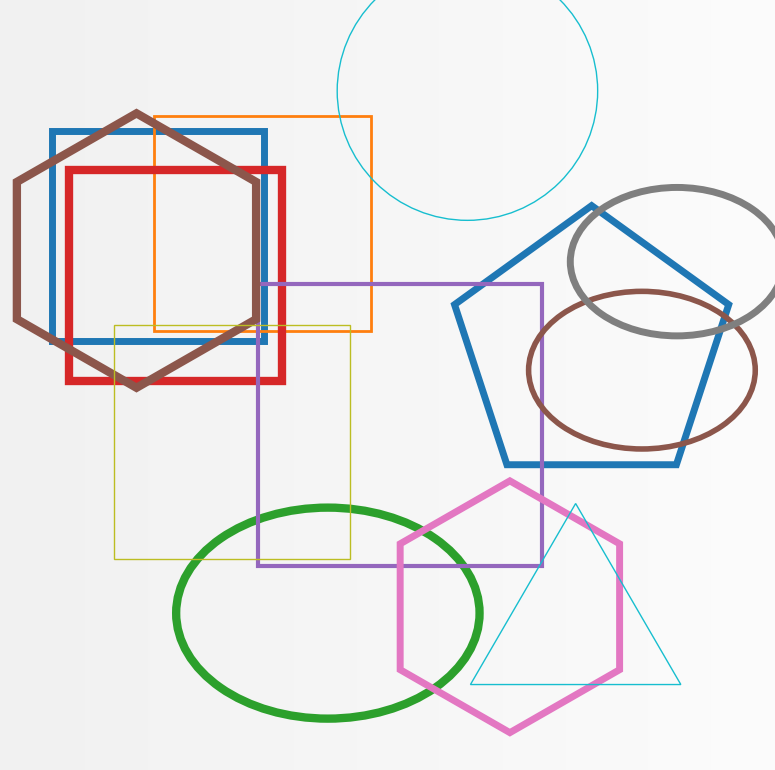[{"shape": "pentagon", "thickness": 2.5, "radius": 0.93, "center": [0.763, 0.547]}, {"shape": "square", "thickness": 2.5, "radius": 0.68, "center": [0.204, 0.693]}, {"shape": "square", "thickness": 1, "radius": 0.7, "center": [0.338, 0.71]}, {"shape": "oval", "thickness": 3, "radius": 0.98, "center": [0.423, 0.204]}, {"shape": "square", "thickness": 3, "radius": 0.69, "center": [0.227, 0.642]}, {"shape": "square", "thickness": 1.5, "radius": 0.92, "center": [0.516, 0.448]}, {"shape": "oval", "thickness": 2, "radius": 0.73, "center": [0.828, 0.519]}, {"shape": "hexagon", "thickness": 3, "radius": 0.89, "center": [0.176, 0.675]}, {"shape": "hexagon", "thickness": 2.5, "radius": 0.82, "center": [0.658, 0.212]}, {"shape": "oval", "thickness": 2.5, "radius": 0.69, "center": [0.874, 0.66]}, {"shape": "square", "thickness": 0.5, "radius": 0.76, "center": [0.3, 0.426]}, {"shape": "circle", "thickness": 0.5, "radius": 0.84, "center": [0.603, 0.882]}, {"shape": "triangle", "thickness": 0.5, "radius": 0.78, "center": [0.743, 0.189]}]